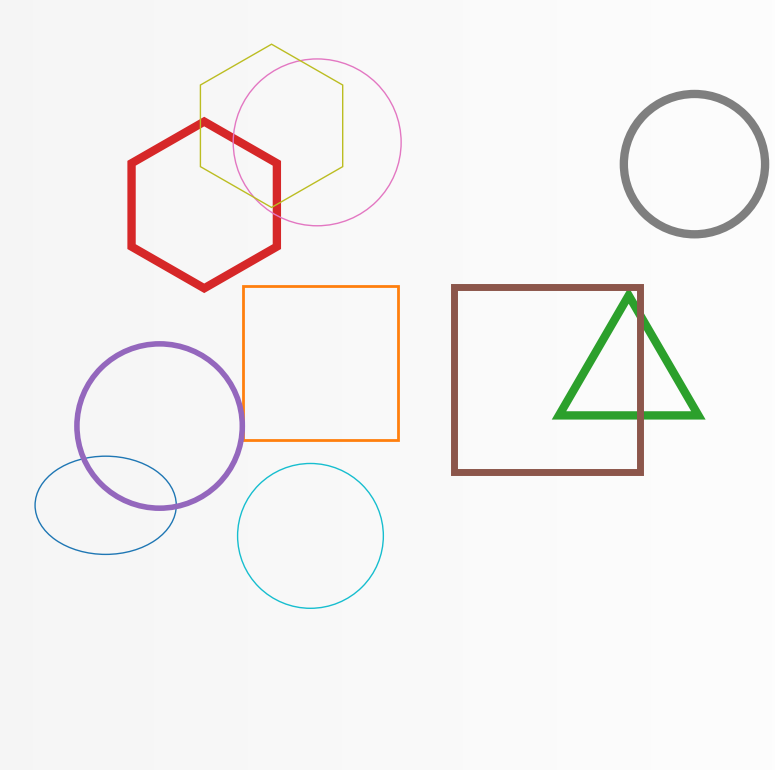[{"shape": "oval", "thickness": 0.5, "radius": 0.46, "center": [0.136, 0.344]}, {"shape": "square", "thickness": 1, "radius": 0.5, "center": [0.414, 0.529]}, {"shape": "triangle", "thickness": 3, "radius": 0.52, "center": [0.811, 0.512]}, {"shape": "hexagon", "thickness": 3, "radius": 0.54, "center": [0.264, 0.734]}, {"shape": "circle", "thickness": 2, "radius": 0.53, "center": [0.206, 0.447]}, {"shape": "square", "thickness": 2.5, "radius": 0.6, "center": [0.706, 0.508]}, {"shape": "circle", "thickness": 0.5, "radius": 0.54, "center": [0.409, 0.815]}, {"shape": "circle", "thickness": 3, "radius": 0.46, "center": [0.896, 0.787]}, {"shape": "hexagon", "thickness": 0.5, "radius": 0.53, "center": [0.35, 0.837]}, {"shape": "circle", "thickness": 0.5, "radius": 0.47, "center": [0.401, 0.304]}]